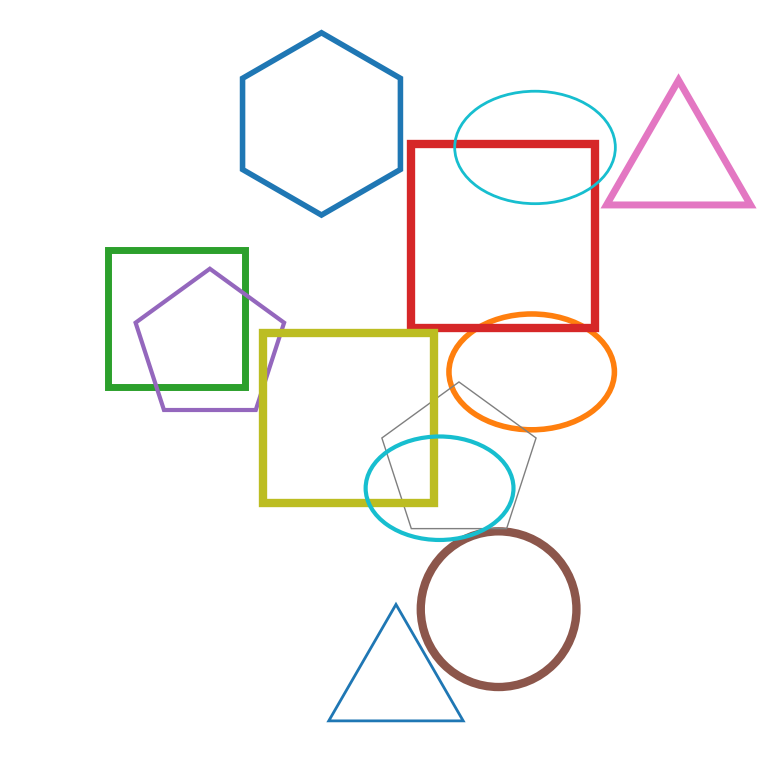[{"shape": "hexagon", "thickness": 2, "radius": 0.59, "center": [0.418, 0.839]}, {"shape": "triangle", "thickness": 1, "radius": 0.5, "center": [0.514, 0.114]}, {"shape": "oval", "thickness": 2, "radius": 0.54, "center": [0.69, 0.517]}, {"shape": "square", "thickness": 2.5, "radius": 0.44, "center": [0.23, 0.586]}, {"shape": "square", "thickness": 3, "radius": 0.6, "center": [0.653, 0.694]}, {"shape": "pentagon", "thickness": 1.5, "radius": 0.51, "center": [0.273, 0.55]}, {"shape": "circle", "thickness": 3, "radius": 0.51, "center": [0.648, 0.209]}, {"shape": "triangle", "thickness": 2.5, "radius": 0.54, "center": [0.881, 0.788]}, {"shape": "pentagon", "thickness": 0.5, "radius": 0.53, "center": [0.596, 0.399]}, {"shape": "square", "thickness": 3, "radius": 0.55, "center": [0.452, 0.457]}, {"shape": "oval", "thickness": 1.5, "radius": 0.48, "center": [0.571, 0.366]}, {"shape": "oval", "thickness": 1, "radius": 0.52, "center": [0.695, 0.809]}]